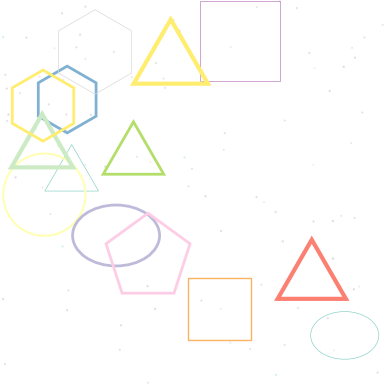[{"shape": "triangle", "thickness": 0.5, "radius": 0.4, "center": [0.186, 0.544]}, {"shape": "oval", "thickness": 0.5, "radius": 0.44, "center": [0.895, 0.129]}, {"shape": "circle", "thickness": 1.5, "radius": 0.53, "center": [0.115, 0.494]}, {"shape": "oval", "thickness": 2, "radius": 0.56, "center": [0.301, 0.388]}, {"shape": "triangle", "thickness": 3, "radius": 0.51, "center": [0.81, 0.275]}, {"shape": "hexagon", "thickness": 2, "radius": 0.43, "center": [0.174, 0.742]}, {"shape": "square", "thickness": 1, "radius": 0.4, "center": [0.57, 0.197]}, {"shape": "triangle", "thickness": 2, "radius": 0.45, "center": [0.347, 0.593]}, {"shape": "pentagon", "thickness": 2, "radius": 0.57, "center": [0.385, 0.331]}, {"shape": "hexagon", "thickness": 0.5, "radius": 0.55, "center": [0.247, 0.865]}, {"shape": "square", "thickness": 0.5, "radius": 0.52, "center": [0.624, 0.893]}, {"shape": "triangle", "thickness": 3, "radius": 0.46, "center": [0.11, 0.611]}, {"shape": "triangle", "thickness": 3, "radius": 0.56, "center": [0.444, 0.838]}, {"shape": "hexagon", "thickness": 2, "radius": 0.46, "center": [0.112, 0.726]}]